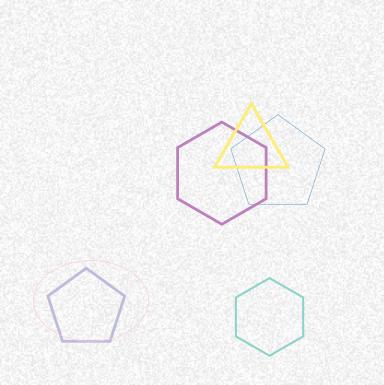[{"shape": "hexagon", "thickness": 1.5, "radius": 0.5, "center": [0.7, 0.177]}, {"shape": "pentagon", "thickness": 2, "radius": 0.52, "center": [0.224, 0.198]}, {"shape": "pentagon", "thickness": 0.5, "radius": 0.64, "center": [0.722, 0.573]}, {"shape": "oval", "thickness": 0.5, "radius": 0.75, "center": [0.236, 0.218]}, {"shape": "hexagon", "thickness": 2, "radius": 0.66, "center": [0.576, 0.55]}, {"shape": "triangle", "thickness": 2, "radius": 0.55, "center": [0.653, 0.621]}]